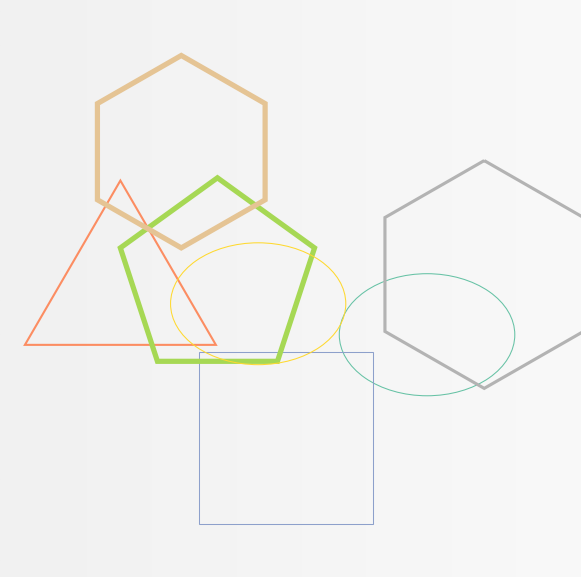[{"shape": "oval", "thickness": 0.5, "radius": 0.75, "center": [0.735, 0.42]}, {"shape": "triangle", "thickness": 1, "radius": 0.95, "center": [0.207, 0.497]}, {"shape": "square", "thickness": 0.5, "radius": 0.75, "center": [0.492, 0.241]}, {"shape": "pentagon", "thickness": 2.5, "radius": 0.88, "center": [0.374, 0.516]}, {"shape": "oval", "thickness": 0.5, "radius": 0.75, "center": [0.444, 0.473]}, {"shape": "hexagon", "thickness": 2.5, "radius": 0.83, "center": [0.312, 0.736]}, {"shape": "hexagon", "thickness": 1.5, "radius": 0.99, "center": [0.833, 0.524]}]